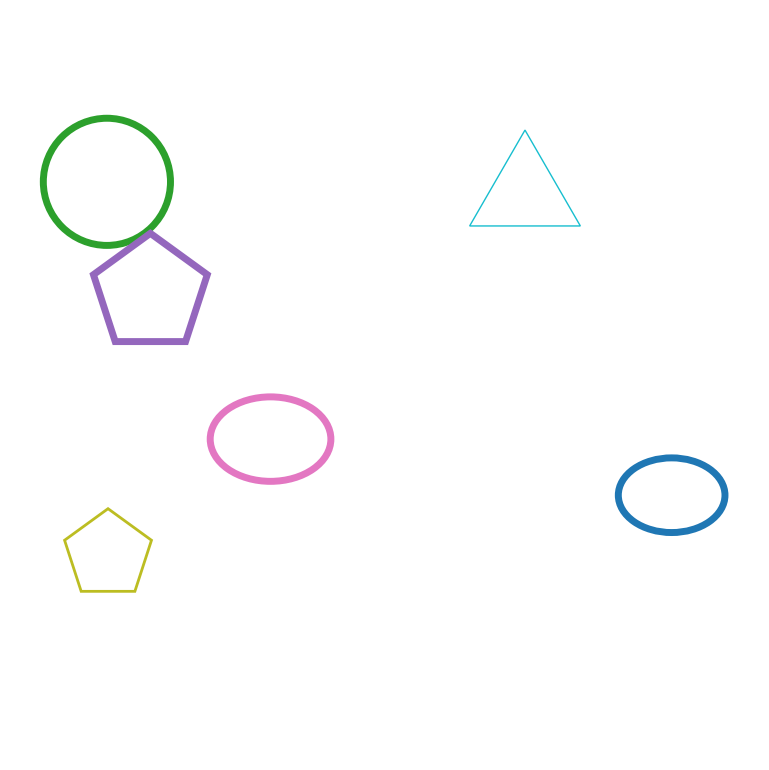[{"shape": "oval", "thickness": 2.5, "radius": 0.35, "center": [0.872, 0.357]}, {"shape": "circle", "thickness": 2.5, "radius": 0.41, "center": [0.139, 0.764]}, {"shape": "pentagon", "thickness": 2.5, "radius": 0.39, "center": [0.195, 0.619]}, {"shape": "oval", "thickness": 2.5, "radius": 0.39, "center": [0.351, 0.43]}, {"shape": "pentagon", "thickness": 1, "radius": 0.3, "center": [0.14, 0.28]}, {"shape": "triangle", "thickness": 0.5, "radius": 0.42, "center": [0.682, 0.748]}]